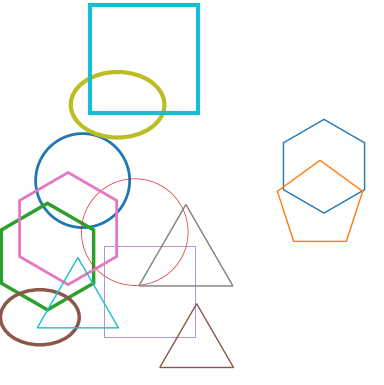[{"shape": "hexagon", "thickness": 1, "radius": 0.61, "center": [0.842, 0.568]}, {"shape": "circle", "thickness": 2, "radius": 0.61, "center": [0.215, 0.531]}, {"shape": "pentagon", "thickness": 1, "radius": 0.58, "center": [0.831, 0.467]}, {"shape": "hexagon", "thickness": 2.5, "radius": 0.69, "center": [0.123, 0.334]}, {"shape": "circle", "thickness": 0.5, "radius": 0.69, "center": [0.35, 0.397]}, {"shape": "square", "thickness": 0.5, "radius": 0.59, "center": [0.389, 0.243]}, {"shape": "triangle", "thickness": 1, "radius": 0.55, "center": [0.511, 0.101]}, {"shape": "oval", "thickness": 2.5, "radius": 0.51, "center": [0.104, 0.176]}, {"shape": "hexagon", "thickness": 2, "radius": 0.73, "center": [0.177, 0.406]}, {"shape": "triangle", "thickness": 1, "radius": 0.71, "center": [0.483, 0.328]}, {"shape": "oval", "thickness": 3, "radius": 0.61, "center": [0.305, 0.728]}, {"shape": "square", "thickness": 3, "radius": 0.7, "center": [0.373, 0.847]}, {"shape": "triangle", "thickness": 1, "radius": 0.61, "center": [0.202, 0.209]}]